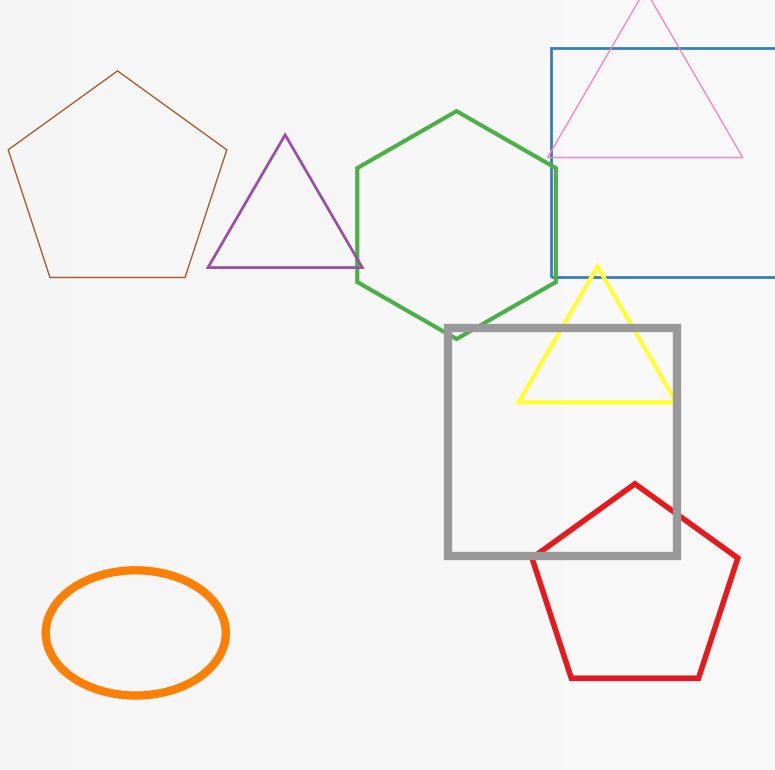[{"shape": "pentagon", "thickness": 2, "radius": 0.7, "center": [0.819, 0.232]}, {"shape": "square", "thickness": 1, "radius": 0.74, "center": [0.86, 0.789]}, {"shape": "hexagon", "thickness": 1.5, "radius": 0.74, "center": [0.589, 0.708]}, {"shape": "triangle", "thickness": 1, "radius": 0.57, "center": [0.368, 0.71]}, {"shape": "oval", "thickness": 3, "radius": 0.58, "center": [0.175, 0.178]}, {"shape": "triangle", "thickness": 1.5, "radius": 0.59, "center": [0.771, 0.536]}, {"shape": "pentagon", "thickness": 0.5, "radius": 0.74, "center": [0.152, 0.76]}, {"shape": "triangle", "thickness": 0.5, "radius": 0.73, "center": [0.832, 0.868]}, {"shape": "square", "thickness": 3, "radius": 0.74, "center": [0.726, 0.426]}]